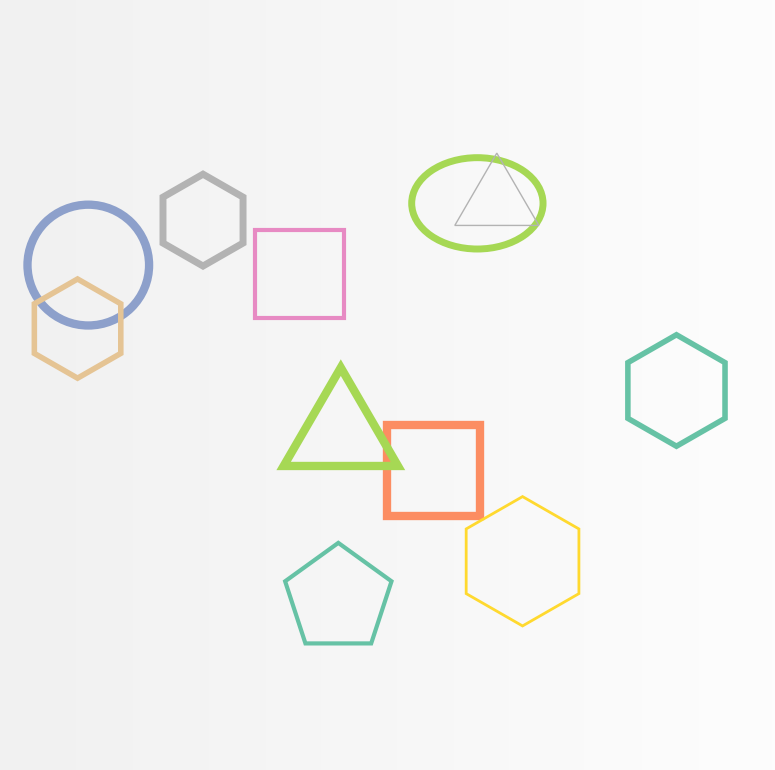[{"shape": "hexagon", "thickness": 2, "radius": 0.36, "center": [0.873, 0.493]}, {"shape": "pentagon", "thickness": 1.5, "radius": 0.36, "center": [0.437, 0.223]}, {"shape": "square", "thickness": 3, "radius": 0.3, "center": [0.559, 0.389]}, {"shape": "circle", "thickness": 3, "radius": 0.39, "center": [0.114, 0.656]}, {"shape": "square", "thickness": 1.5, "radius": 0.29, "center": [0.386, 0.644]}, {"shape": "oval", "thickness": 2.5, "radius": 0.42, "center": [0.616, 0.736]}, {"shape": "triangle", "thickness": 3, "radius": 0.43, "center": [0.44, 0.437]}, {"shape": "hexagon", "thickness": 1, "radius": 0.42, "center": [0.674, 0.271]}, {"shape": "hexagon", "thickness": 2, "radius": 0.32, "center": [0.1, 0.573]}, {"shape": "hexagon", "thickness": 2.5, "radius": 0.3, "center": [0.262, 0.714]}, {"shape": "triangle", "thickness": 0.5, "radius": 0.31, "center": [0.641, 0.739]}]